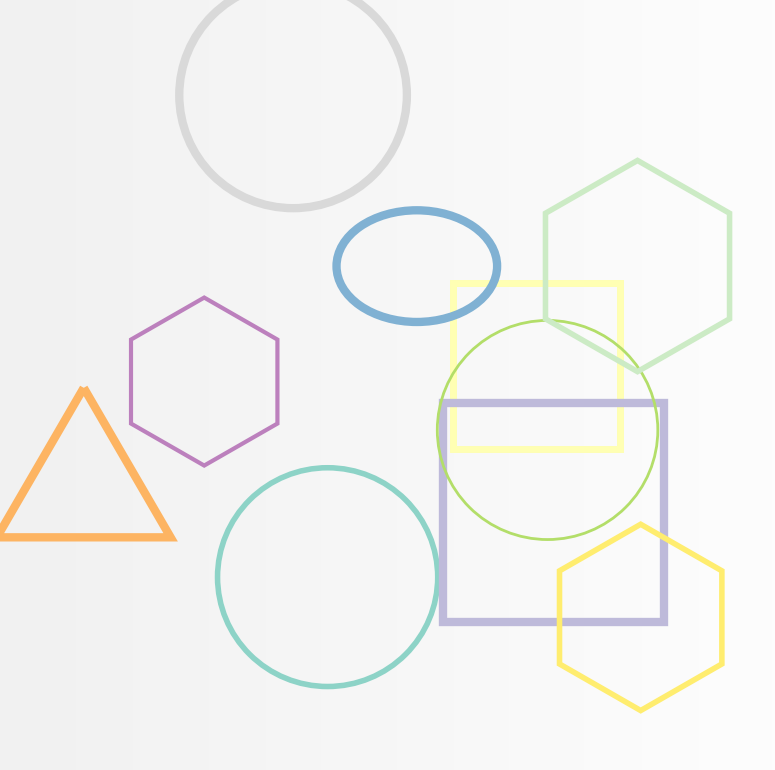[{"shape": "circle", "thickness": 2, "radius": 0.71, "center": [0.423, 0.25]}, {"shape": "square", "thickness": 2.5, "radius": 0.54, "center": [0.693, 0.525]}, {"shape": "square", "thickness": 3, "radius": 0.71, "center": [0.715, 0.334]}, {"shape": "oval", "thickness": 3, "radius": 0.52, "center": [0.538, 0.654]}, {"shape": "triangle", "thickness": 3, "radius": 0.65, "center": [0.108, 0.367]}, {"shape": "circle", "thickness": 1, "radius": 0.71, "center": [0.707, 0.442]}, {"shape": "circle", "thickness": 3, "radius": 0.73, "center": [0.378, 0.877]}, {"shape": "hexagon", "thickness": 1.5, "radius": 0.55, "center": [0.264, 0.504]}, {"shape": "hexagon", "thickness": 2, "radius": 0.69, "center": [0.823, 0.654]}, {"shape": "hexagon", "thickness": 2, "radius": 0.6, "center": [0.827, 0.198]}]